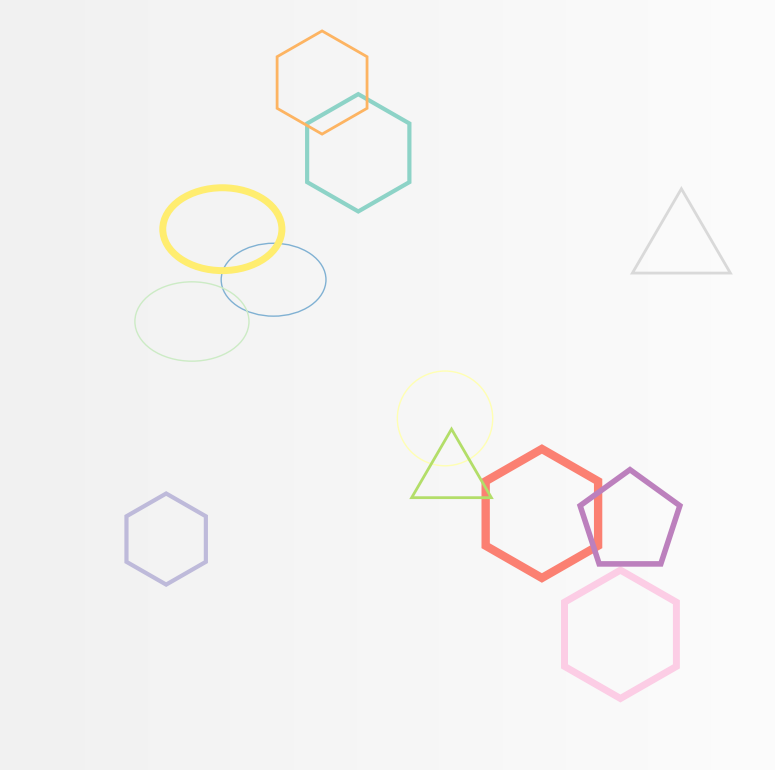[{"shape": "hexagon", "thickness": 1.5, "radius": 0.38, "center": [0.462, 0.802]}, {"shape": "circle", "thickness": 0.5, "radius": 0.31, "center": [0.574, 0.457]}, {"shape": "hexagon", "thickness": 1.5, "radius": 0.3, "center": [0.214, 0.3]}, {"shape": "hexagon", "thickness": 3, "radius": 0.42, "center": [0.699, 0.333]}, {"shape": "oval", "thickness": 0.5, "radius": 0.34, "center": [0.353, 0.637]}, {"shape": "hexagon", "thickness": 1, "radius": 0.33, "center": [0.416, 0.893]}, {"shape": "triangle", "thickness": 1, "radius": 0.3, "center": [0.583, 0.383]}, {"shape": "hexagon", "thickness": 2.5, "radius": 0.42, "center": [0.801, 0.176]}, {"shape": "triangle", "thickness": 1, "radius": 0.36, "center": [0.879, 0.682]}, {"shape": "pentagon", "thickness": 2, "radius": 0.34, "center": [0.813, 0.322]}, {"shape": "oval", "thickness": 0.5, "radius": 0.37, "center": [0.248, 0.582]}, {"shape": "oval", "thickness": 2.5, "radius": 0.38, "center": [0.287, 0.702]}]